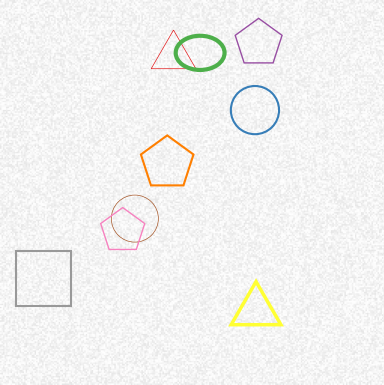[{"shape": "triangle", "thickness": 0.5, "radius": 0.33, "center": [0.451, 0.855]}, {"shape": "circle", "thickness": 1.5, "radius": 0.31, "center": [0.662, 0.714]}, {"shape": "oval", "thickness": 3, "radius": 0.32, "center": [0.52, 0.863]}, {"shape": "pentagon", "thickness": 1, "radius": 0.32, "center": [0.672, 0.888]}, {"shape": "pentagon", "thickness": 1.5, "radius": 0.36, "center": [0.434, 0.577]}, {"shape": "triangle", "thickness": 2.5, "radius": 0.37, "center": [0.665, 0.194]}, {"shape": "circle", "thickness": 0.5, "radius": 0.31, "center": [0.35, 0.432]}, {"shape": "pentagon", "thickness": 1, "radius": 0.3, "center": [0.319, 0.401]}, {"shape": "square", "thickness": 1.5, "radius": 0.36, "center": [0.113, 0.276]}]